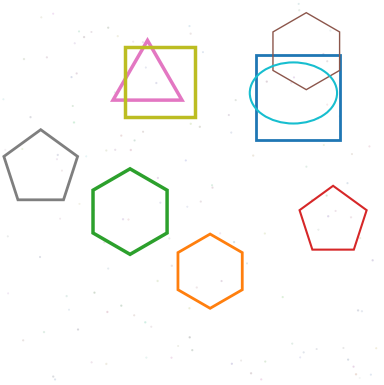[{"shape": "square", "thickness": 2, "radius": 0.55, "center": [0.774, 0.747]}, {"shape": "hexagon", "thickness": 2, "radius": 0.48, "center": [0.546, 0.296]}, {"shape": "hexagon", "thickness": 2.5, "radius": 0.56, "center": [0.338, 0.45]}, {"shape": "pentagon", "thickness": 1.5, "radius": 0.46, "center": [0.865, 0.426]}, {"shape": "hexagon", "thickness": 1, "radius": 0.5, "center": [0.796, 0.867]}, {"shape": "triangle", "thickness": 2.5, "radius": 0.52, "center": [0.383, 0.792]}, {"shape": "pentagon", "thickness": 2, "radius": 0.5, "center": [0.106, 0.562]}, {"shape": "square", "thickness": 2.5, "radius": 0.46, "center": [0.415, 0.787]}, {"shape": "oval", "thickness": 1.5, "radius": 0.57, "center": [0.762, 0.759]}]